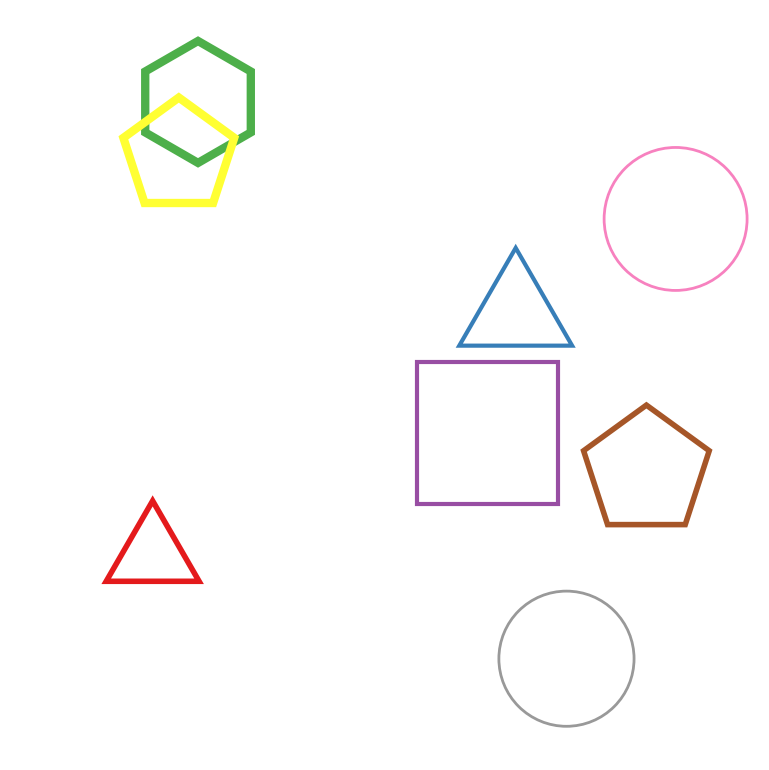[{"shape": "triangle", "thickness": 2, "radius": 0.35, "center": [0.198, 0.28]}, {"shape": "triangle", "thickness": 1.5, "radius": 0.42, "center": [0.67, 0.593]}, {"shape": "hexagon", "thickness": 3, "radius": 0.4, "center": [0.257, 0.868]}, {"shape": "square", "thickness": 1.5, "radius": 0.46, "center": [0.633, 0.437]}, {"shape": "pentagon", "thickness": 3, "radius": 0.38, "center": [0.232, 0.798]}, {"shape": "pentagon", "thickness": 2, "radius": 0.43, "center": [0.839, 0.388]}, {"shape": "circle", "thickness": 1, "radius": 0.46, "center": [0.877, 0.716]}, {"shape": "circle", "thickness": 1, "radius": 0.44, "center": [0.736, 0.145]}]